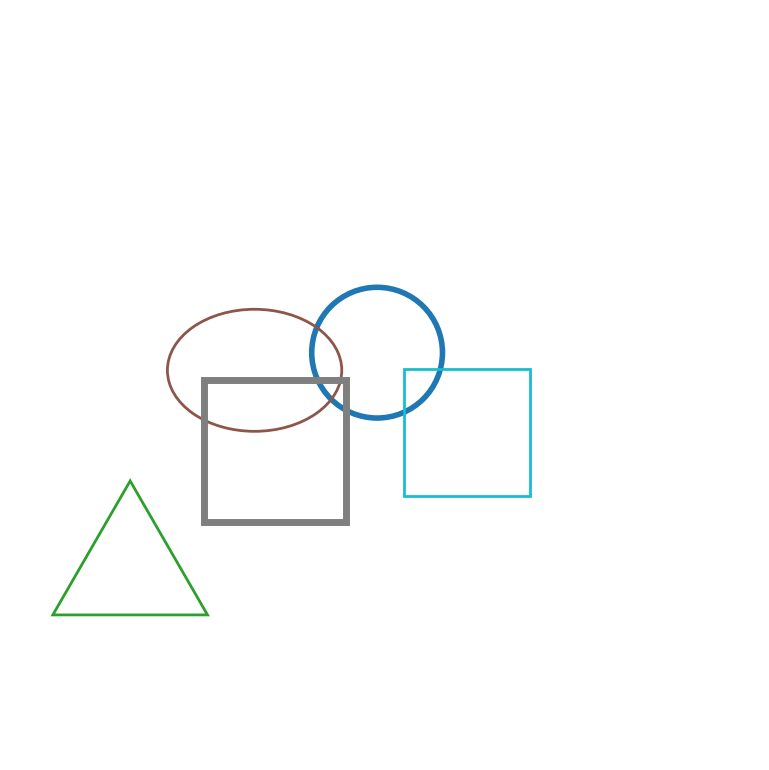[{"shape": "circle", "thickness": 2, "radius": 0.42, "center": [0.49, 0.542]}, {"shape": "triangle", "thickness": 1, "radius": 0.58, "center": [0.169, 0.259]}, {"shape": "oval", "thickness": 1, "radius": 0.57, "center": [0.331, 0.519]}, {"shape": "square", "thickness": 2.5, "radius": 0.46, "center": [0.357, 0.414]}, {"shape": "square", "thickness": 1, "radius": 0.41, "center": [0.607, 0.438]}]